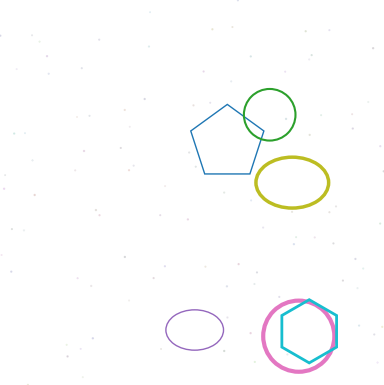[{"shape": "pentagon", "thickness": 1, "radius": 0.5, "center": [0.59, 0.629]}, {"shape": "circle", "thickness": 1.5, "radius": 0.34, "center": [0.7, 0.702]}, {"shape": "oval", "thickness": 1, "radius": 0.37, "center": [0.506, 0.143]}, {"shape": "circle", "thickness": 3, "radius": 0.46, "center": [0.776, 0.127]}, {"shape": "oval", "thickness": 2.5, "radius": 0.47, "center": [0.759, 0.526]}, {"shape": "hexagon", "thickness": 2, "radius": 0.41, "center": [0.803, 0.139]}]